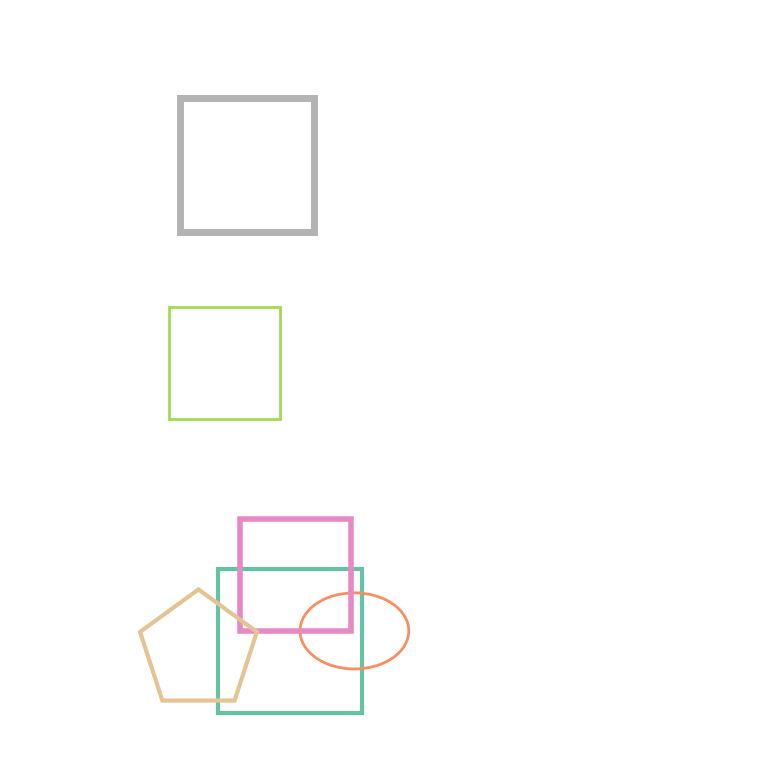[{"shape": "square", "thickness": 1.5, "radius": 0.47, "center": [0.376, 0.167]}, {"shape": "oval", "thickness": 1, "radius": 0.35, "center": [0.46, 0.181]}, {"shape": "square", "thickness": 2, "radius": 0.36, "center": [0.384, 0.253]}, {"shape": "square", "thickness": 1, "radius": 0.36, "center": [0.292, 0.528]}, {"shape": "pentagon", "thickness": 1.5, "radius": 0.4, "center": [0.258, 0.155]}, {"shape": "square", "thickness": 2.5, "radius": 0.44, "center": [0.321, 0.785]}]